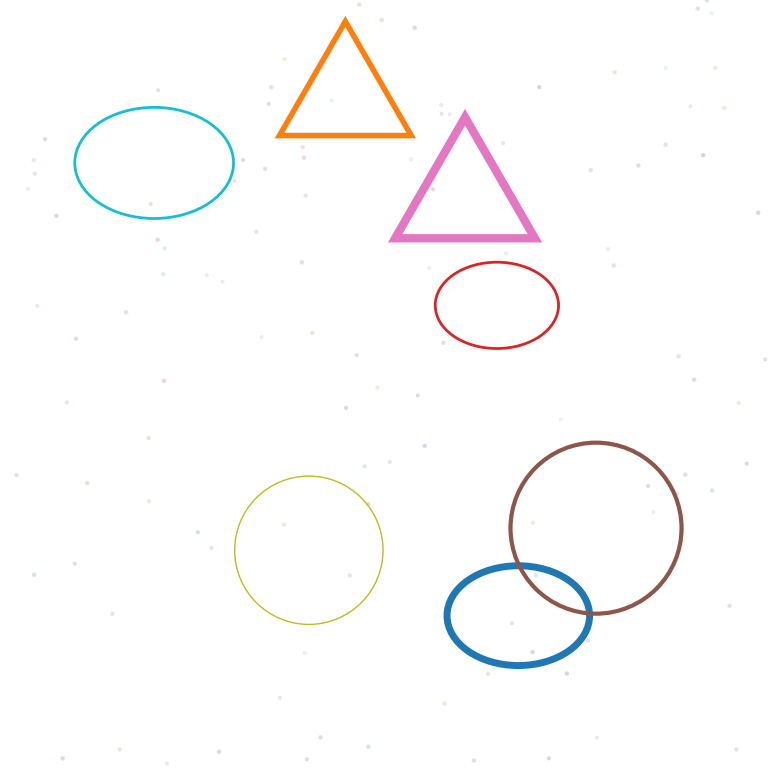[{"shape": "oval", "thickness": 2.5, "radius": 0.46, "center": [0.673, 0.2]}, {"shape": "triangle", "thickness": 2, "radius": 0.49, "center": [0.449, 0.873]}, {"shape": "oval", "thickness": 1, "radius": 0.4, "center": [0.645, 0.603]}, {"shape": "circle", "thickness": 1.5, "radius": 0.56, "center": [0.774, 0.314]}, {"shape": "triangle", "thickness": 3, "radius": 0.52, "center": [0.604, 0.743]}, {"shape": "circle", "thickness": 0.5, "radius": 0.48, "center": [0.401, 0.285]}, {"shape": "oval", "thickness": 1, "radius": 0.52, "center": [0.2, 0.788]}]